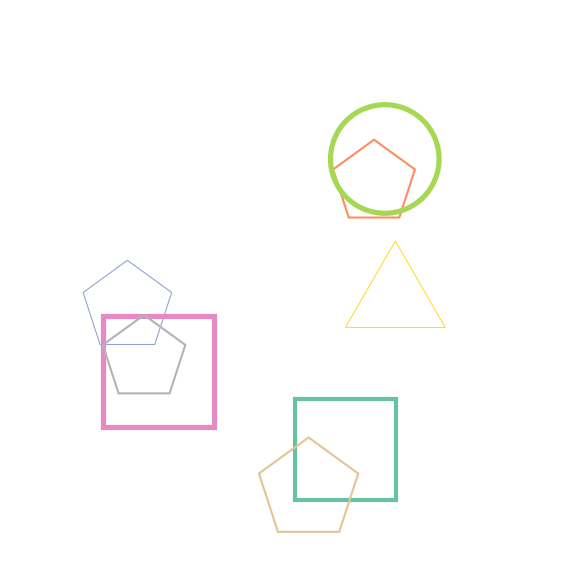[{"shape": "square", "thickness": 2, "radius": 0.44, "center": [0.598, 0.221]}, {"shape": "pentagon", "thickness": 1, "radius": 0.37, "center": [0.648, 0.683]}, {"shape": "pentagon", "thickness": 0.5, "radius": 0.4, "center": [0.221, 0.468]}, {"shape": "square", "thickness": 2.5, "radius": 0.48, "center": [0.275, 0.356]}, {"shape": "circle", "thickness": 2.5, "radius": 0.47, "center": [0.666, 0.724]}, {"shape": "triangle", "thickness": 0.5, "radius": 0.5, "center": [0.685, 0.482]}, {"shape": "pentagon", "thickness": 1, "radius": 0.45, "center": [0.534, 0.151]}, {"shape": "pentagon", "thickness": 1, "radius": 0.38, "center": [0.249, 0.379]}]